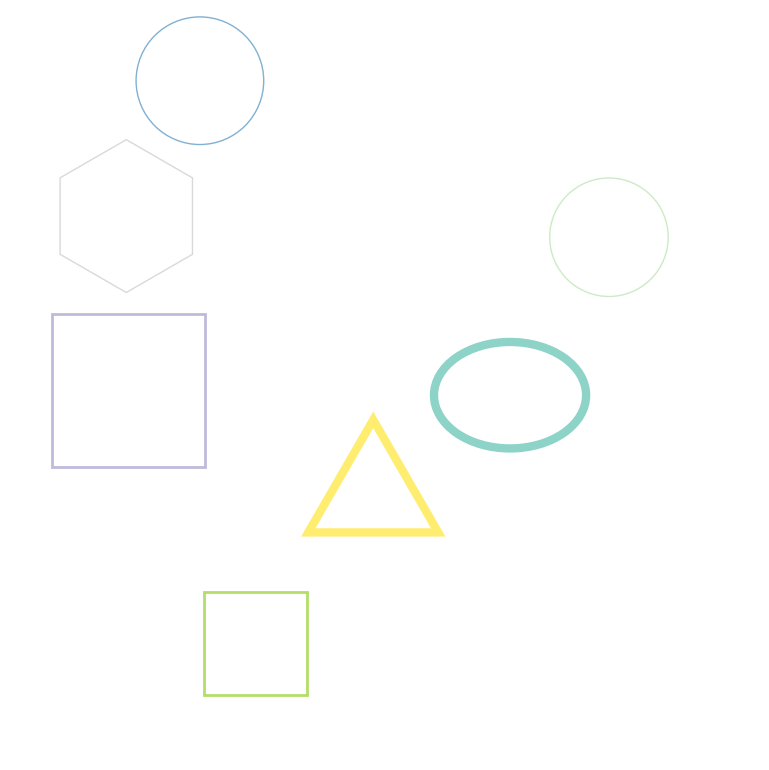[{"shape": "oval", "thickness": 3, "radius": 0.49, "center": [0.662, 0.487]}, {"shape": "square", "thickness": 1, "radius": 0.5, "center": [0.167, 0.493]}, {"shape": "circle", "thickness": 0.5, "radius": 0.41, "center": [0.26, 0.895]}, {"shape": "square", "thickness": 1, "radius": 0.33, "center": [0.331, 0.165]}, {"shape": "hexagon", "thickness": 0.5, "radius": 0.5, "center": [0.164, 0.719]}, {"shape": "circle", "thickness": 0.5, "radius": 0.38, "center": [0.791, 0.692]}, {"shape": "triangle", "thickness": 3, "radius": 0.49, "center": [0.485, 0.357]}]